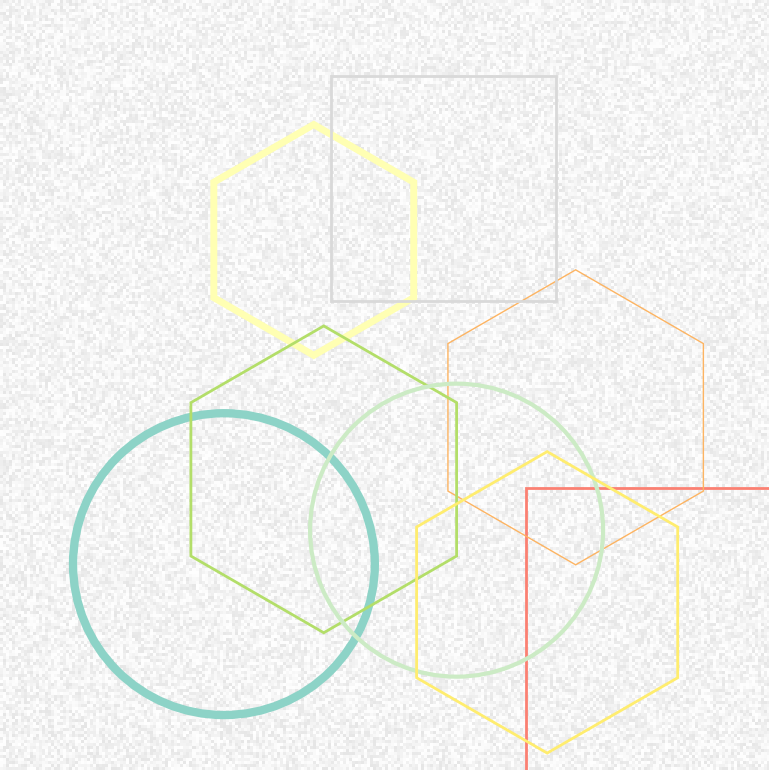[{"shape": "circle", "thickness": 3, "radius": 0.98, "center": [0.291, 0.267]}, {"shape": "hexagon", "thickness": 2.5, "radius": 0.75, "center": [0.407, 0.688]}, {"shape": "square", "thickness": 1, "radius": 0.99, "center": [0.88, 0.169]}, {"shape": "hexagon", "thickness": 0.5, "radius": 0.96, "center": [0.748, 0.458]}, {"shape": "hexagon", "thickness": 1, "radius": 1.0, "center": [0.42, 0.377]}, {"shape": "square", "thickness": 1, "radius": 0.73, "center": [0.576, 0.755]}, {"shape": "circle", "thickness": 1.5, "radius": 0.95, "center": [0.593, 0.311]}, {"shape": "hexagon", "thickness": 1, "radius": 0.98, "center": [0.711, 0.218]}]